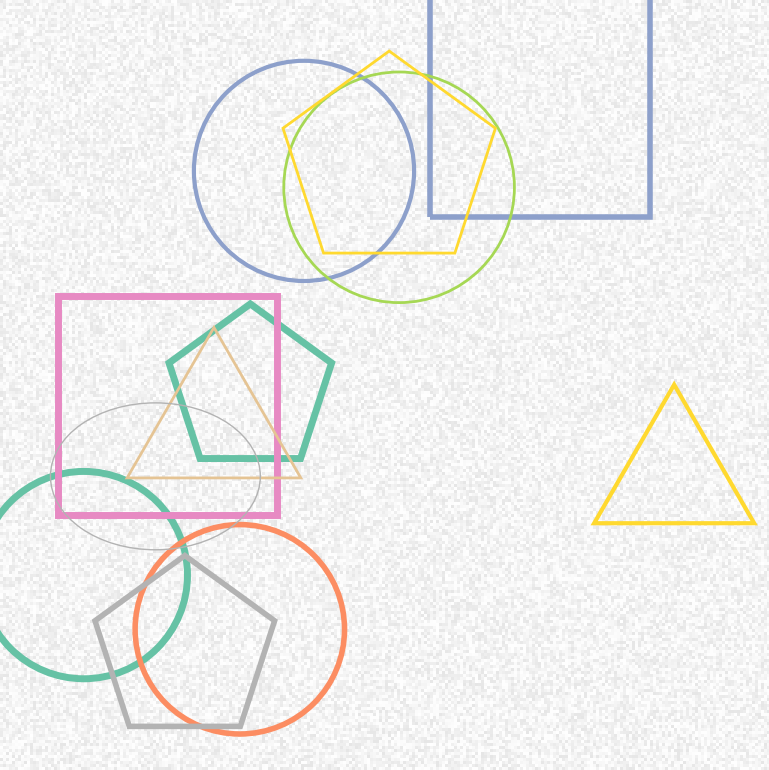[{"shape": "circle", "thickness": 2.5, "radius": 0.67, "center": [0.109, 0.253]}, {"shape": "pentagon", "thickness": 2.5, "radius": 0.55, "center": [0.325, 0.494]}, {"shape": "circle", "thickness": 2, "radius": 0.68, "center": [0.311, 0.183]}, {"shape": "square", "thickness": 2, "radius": 0.72, "center": [0.701, 0.862]}, {"shape": "circle", "thickness": 1.5, "radius": 0.71, "center": [0.395, 0.778]}, {"shape": "square", "thickness": 2.5, "radius": 0.71, "center": [0.217, 0.474]}, {"shape": "circle", "thickness": 1, "radius": 0.75, "center": [0.518, 0.757]}, {"shape": "triangle", "thickness": 1.5, "radius": 0.6, "center": [0.876, 0.38]}, {"shape": "pentagon", "thickness": 1, "radius": 0.73, "center": [0.505, 0.789]}, {"shape": "triangle", "thickness": 1, "radius": 0.65, "center": [0.278, 0.444]}, {"shape": "pentagon", "thickness": 2, "radius": 0.61, "center": [0.24, 0.156]}, {"shape": "oval", "thickness": 0.5, "radius": 0.68, "center": [0.202, 0.381]}]